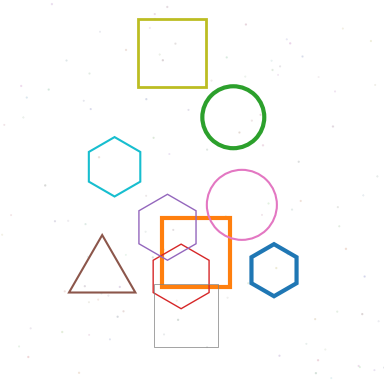[{"shape": "hexagon", "thickness": 3, "radius": 0.34, "center": [0.712, 0.298]}, {"shape": "square", "thickness": 3, "radius": 0.45, "center": [0.509, 0.344]}, {"shape": "circle", "thickness": 3, "radius": 0.4, "center": [0.606, 0.695]}, {"shape": "hexagon", "thickness": 1, "radius": 0.42, "center": [0.47, 0.282]}, {"shape": "hexagon", "thickness": 1, "radius": 0.43, "center": [0.435, 0.41]}, {"shape": "triangle", "thickness": 1.5, "radius": 0.5, "center": [0.265, 0.29]}, {"shape": "circle", "thickness": 1.5, "radius": 0.45, "center": [0.628, 0.468]}, {"shape": "square", "thickness": 0.5, "radius": 0.41, "center": [0.483, 0.181]}, {"shape": "square", "thickness": 2, "radius": 0.44, "center": [0.448, 0.862]}, {"shape": "hexagon", "thickness": 1.5, "radius": 0.39, "center": [0.298, 0.567]}]